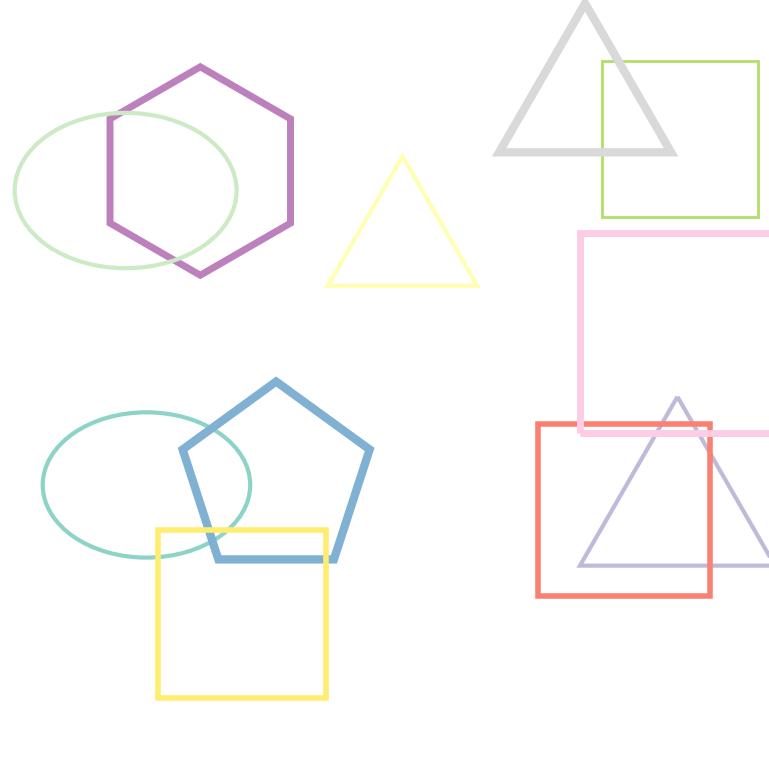[{"shape": "oval", "thickness": 1.5, "radius": 0.67, "center": [0.19, 0.37]}, {"shape": "triangle", "thickness": 1.5, "radius": 0.56, "center": [0.523, 0.685]}, {"shape": "triangle", "thickness": 1.5, "radius": 0.73, "center": [0.88, 0.339]}, {"shape": "square", "thickness": 2, "radius": 0.56, "center": [0.811, 0.338]}, {"shape": "pentagon", "thickness": 3, "radius": 0.64, "center": [0.359, 0.377]}, {"shape": "square", "thickness": 1, "radius": 0.51, "center": [0.883, 0.82]}, {"shape": "square", "thickness": 2.5, "radius": 0.65, "center": [0.884, 0.567]}, {"shape": "triangle", "thickness": 3, "radius": 0.64, "center": [0.76, 0.867]}, {"shape": "hexagon", "thickness": 2.5, "radius": 0.68, "center": [0.26, 0.778]}, {"shape": "oval", "thickness": 1.5, "radius": 0.72, "center": [0.163, 0.753]}, {"shape": "square", "thickness": 2, "radius": 0.55, "center": [0.314, 0.203]}]